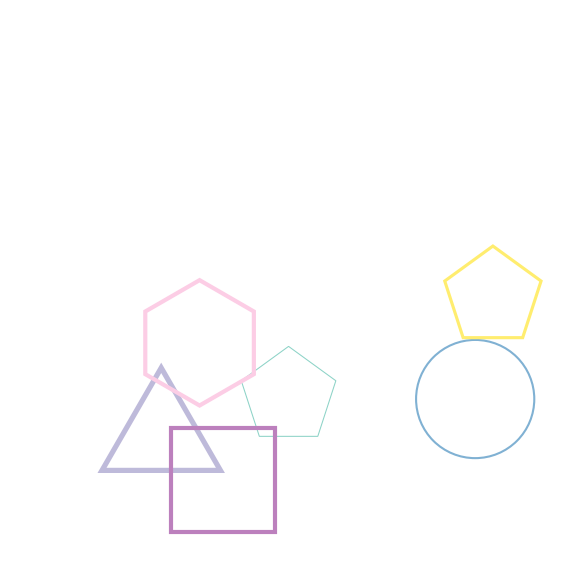[{"shape": "pentagon", "thickness": 0.5, "radius": 0.43, "center": [0.5, 0.313]}, {"shape": "triangle", "thickness": 2.5, "radius": 0.59, "center": [0.279, 0.244]}, {"shape": "circle", "thickness": 1, "radius": 0.51, "center": [0.823, 0.308]}, {"shape": "hexagon", "thickness": 2, "radius": 0.54, "center": [0.346, 0.405]}, {"shape": "square", "thickness": 2, "radius": 0.45, "center": [0.387, 0.167]}, {"shape": "pentagon", "thickness": 1.5, "radius": 0.44, "center": [0.854, 0.485]}]